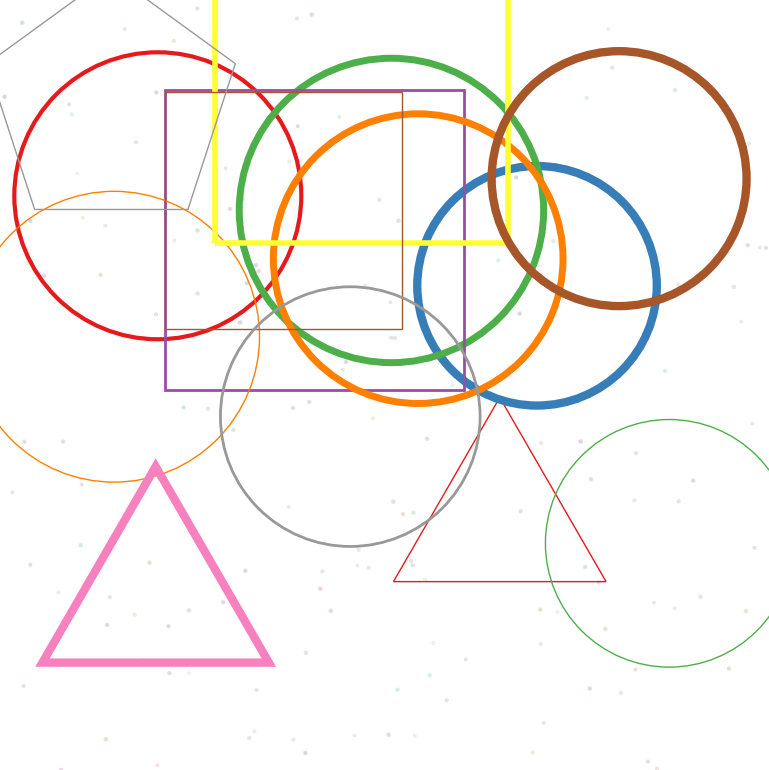[{"shape": "circle", "thickness": 1.5, "radius": 0.93, "center": [0.205, 0.746]}, {"shape": "triangle", "thickness": 0.5, "radius": 0.8, "center": [0.649, 0.324]}, {"shape": "circle", "thickness": 3, "radius": 0.78, "center": [0.697, 0.629]}, {"shape": "circle", "thickness": 2.5, "radius": 0.99, "center": [0.508, 0.727]}, {"shape": "circle", "thickness": 0.5, "radius": 0.8, "center": [0.869, 0.294]}, {"shape": "square", "thickness": 1, "radius": 0.97, "center": [0.408, 0.688]}, {"shape": "circle", "thickness": 2.5, "radius": 0.94, "center": [0.543, 0.664]}, {"shape": "circle", "thickness": 0.5, "radius": 0.94, "center": [0.148, 0.563]}, {"shape": "square", "thickness": 2, "radius": 0.95, "center": [0.47, 0.875]}, {"shape": "square", "thickness": 0.5, "radius": 0.77, "center": [0.369, 0.727]}, {"shape": "circle", "thickness": 3, "radius": 0.83, "center": [0.804, 0.768]}, {"shape": "triangle", "thickness": 3, "radius": 0.85, "center": [0.202, 0.224]}, {"shape": "circle", "thickness": 1, "radius": 0.84, "center": [0.455, 0.459]}, {"shape": "pentagon", "thickness": 0.5, "radius": 0.85, "center": [0.145, 0.865]}]